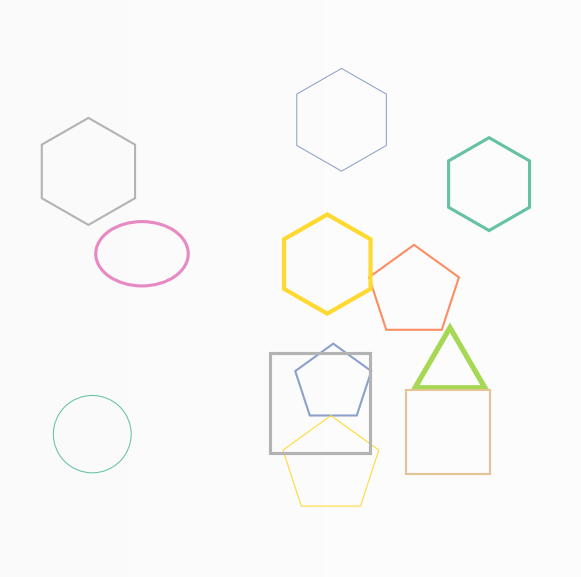[{"shape": "circle", "thickness": 0.5, "radius": 0.33, "center": [0.159, 0.247]}, {"shape": "hexagon", "thickness": 1.5, "radius": 0.4, "center": [0.841, 0.68]}, {"shape": "pentagon", "thickness": 1, "radius": 0.41, "center": [0.712, 0.494]}, {"shape": "pentagon", "thickness": 1, "radius": 0.34, "center": [0.573, 0.335]}, {"shape": "hexagon", "thickness": 0.5, "radius": 0.44, "center": [0.588, 0.792]}, {"shape": "oval", "thickness": 1.5, "radius": 0.4, "center": [0.244, 0.56]}, {"shape": "triangle", "thickness": 2.5, "radius": 0.35, "center": [0.774, 0.362]}, {"shape": "pentagon", "thickness": 0.5, "radius": 0.43, "center": [0.569, 0.193]}, {"shape": "hexagon", "thickness": 2, "radius": 0.43, "center": [0.563, 0.542]}, {"shape": "square", "thickness": 1, "radius": 0.36, "center": [0.772, 0.251]}, {"shape": "square", "thickness": 1.5, "radius": 0.43, "center": [0.551, 0.301]}, {"shape": "hexagon", "thickness": 1, "radius": 0.46, "center": [0.152, 0.702]}]